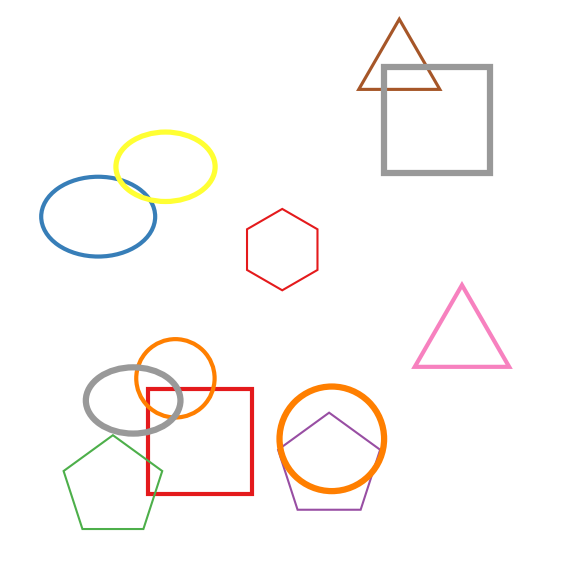[{"shape": "hexagon", "thickness": 1, "radius": 0.35, "center": [0.489, 0.567]}, {"shape": "square", "thickness": 2, "radius": 0.45, "center": [0.347, 0.234]}, {"shape": "oval", "thickness": 2, "radius": 0.49, "center": [0.17, 0.624]}, {"shape": "pentagon", "thickness": 1, "radius": 0.45, "center": [0.196, 0.156]}, {"shape": "pentagon", "thickness": 1, "radius": 0.46, "center": [0.57, 0.192]}, {"shape": "circle", "thickness": 3, "radius": 0.45, "center": [0.575, 0.239]}, {"shape": "circle", "thickness": 2, "radius": 0.34, "center": [0.304, 0.344]}, {"shape": "oval", "thickness": 2.5, "radius": 0.43, "center": [0.287, 0.71]}, {"shape": "triangle", "thickness": 1.5, "radius": 0.41, "center": [0.691, 0.885]}, {"shape": "triangle", "thickness": 2, "radius": 0.47, "center": [0.8, 0.411]}, {"shape": "oval", "thickness": 3, "radius": 0.41, "center": [0.231, 0.306]}, {"shape": "square", "thickness": 3, "radius": 0.46, "center": [0.757, 0.792]}]